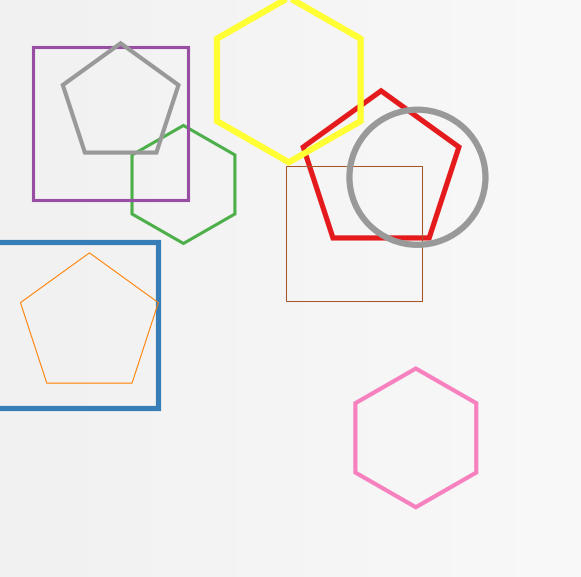[{"shape": "pentagon", "thickness": 2.5, "radius": 0.7, "center": [0.656, 0.701]}, {"shape": "square", "thickness": 2.5, "radius": 0.72, "center": [0.129, 0.437]}, {"shape": "hexagon", "thickness": 1.5, "radius": 0.51, "center": [0.316, 0.68]}, {"shape": "square", "thickness": 1.5, "radius": 0.66, "center": [0.19, 0.785]}, {"shape": "pentagon", "thickness": 0.5, "radius": 0.62, "center": [0.154, 0.437]}, {"shape": "hexagon", "thickness": 3, "radius": 0.71, "center": [0.497, 0.861]}, {"shape": "square", "thickness": 0.5, "radius": 0.58, "center": [0.609, 0.595]}, {"shape": "hexagon", "thickness": 2, "radius": 0.6, "center": [0.715, 0.241]}, {"shape": "circle", "thickness": 3, "radius": 0.59, "center": [0.718, 0.692]}, {"shape": "pentagon", "thickness": 2, "radius": 0.52, "center": [0.208, 0.82]}]